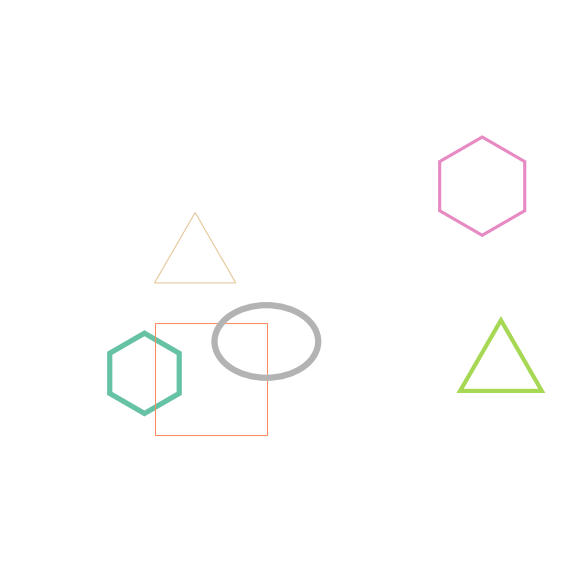[{"shape": "hexagon", "thickness": 2.5, "radius": 0.35, "center": [0.25, 0.353]}, {"shape": "square", "thickness": 0.5, "radius": 0.48, "center": [0.366, 0.342]}, {"shape": "hexagon", "thickness": 1.5, "radius": 0.43, "center": [0.835, 0.677]}, {"shape": "triangle", "thickness": 2, "radius": 0.41, "center": [0.867, 0.363]}, {"shape": "triangle", "thickness": 0.5, "radius": 0.41, "center": [0.338, 0.55]}, {"shape": "oval", "thickness": 3, "radius": 0.45, "center": [0.461, 0.408]}]